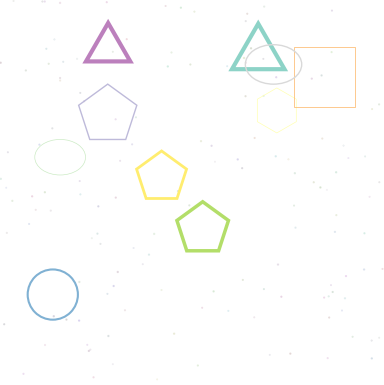[{"shape": "triangle", "thickness": 3, "radius": 0.39, "center": [0.671, 0.86]}, {"shape": "hexagon", "thickness": 0.5, "radius": 0.29, "center": [0.719, 0.713]}, {"shape": "pentagon", "thickness": 1, "radius": 0.4, "center": [0.28, 0.702]}, {"shape": "circle", "thickness": 1.5, "radius": 0.33, "center": [0.137, 0.235]}, {"shape": "square", "thickness": 0.5, "radius": 0.39, "center": [0.843, 0.8]}, {"shape": "pentagon", "thickness": 2.5, "radius": 0.35, "center": [0.526, 0.406]}, {"shape": "oval", "thickness": 1, "radius": 0.37, "center": [0.71, 0.833]}, {"shape": "triangle", "thickness": 3, "radius": 0.33, "center": [0.281, 0.874]}, {"shape": "oval", "thickness": 0.5, "radius": 0.33, "center": [0.156, 0.592]}, {"shape": "pentagon", "thickness": 2, "radius": 0.34, "center": [0.42, 0.54]}]